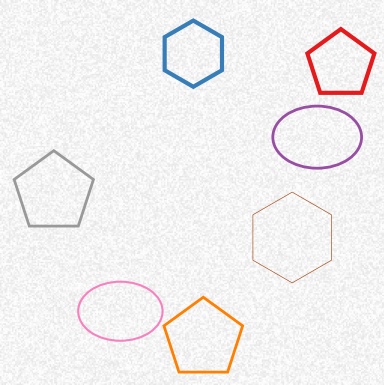[{"shape": "pentagon", "thickness": 3, "radius": 0.46, "center": [0.885, 0.833]}, {"shape": "hexagon", "thickness": 3, "radius": 0.43, "center": [0.502, 0.861]}, {"shape": "oval", "thickness": 2, "radius": 0.58, "center": [0.824, 0.644]}, {"shape": "pentagon", "thickness": 2, "radius": 0.54, "center": [0.528, 0.12]}, {"shape": "hexagon", "thickness": 0.5, "radius": 0.59, "center": [0.759, 0.383]}, {"shape": "oval", "thickness": 1.5, "radius": 0.55, "center": [0.313, 0.192]}, {"shape": "pentagon", "thickness": 2, "radius": 0.54, "center": [0.14, 0.5]}]